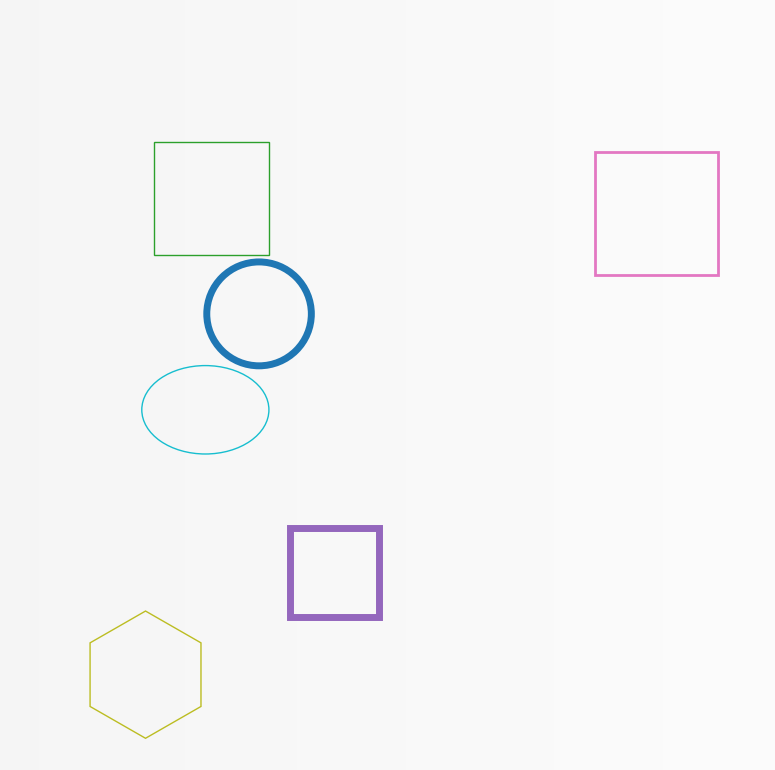[{"shape": "circle", "thickness": 2.5, "radius": 0.34, "center": [0.334, 0.592]}, {"shape": "square", "thickness": 0.5, "radius": 0.37, "center": [0.273, 0.742]}, {"shape": "square", "thickness": 2.5, "radius": 0.29, "center": [0.431, 0.256]}, {"shape": "square", "thickness": 1, "radius": 0.4, "center": [0.847, 0.723]}, {"shape": "hexagon", "thickness": 0.5, "radius": 0.41, "center": [0.188, 0.124]}, {"shape": "oval", "thickness": 0.5, "radius": 0.41, "center": [0.265, 0.468]}]